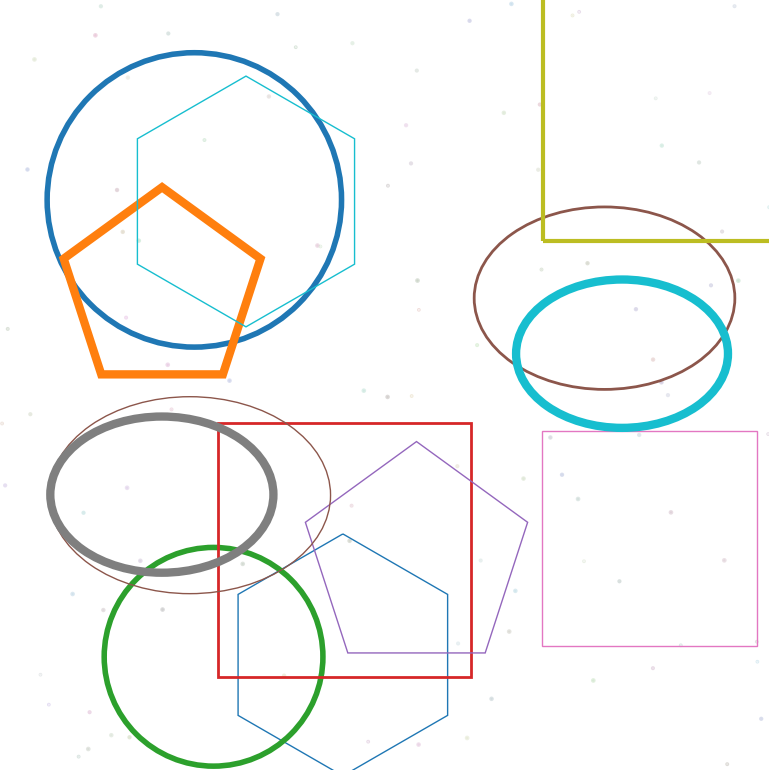[{"shape": "circle", "thickness": 2, "radius": 0.96, "center": [0.252, 0.74]}, {"shape": "hexagon", "thickness": 0.5, "radius": 0.79, "center": [0.445, 0.149]}, {"shape": "pentagon", "thickness": 3, "radius": 0.67, "center": [0.21, 0.623]}, {"shape": "circle", "thickness": 2, "radius": 0.71, "center": [0.277, 0.147]}, {"shape": "square", "thickness": 1, "radius": 0.82, "center": [0.447, 0.286]}, {"shape": "pentagon", "thickness": 0.5, "radius": 0.76, "center": [0.541, 0.275]}, {"shape": "oval", "thickness": 1, "radius": 0.85, "center": [0.785, 0.613]}, {"shape": "oval", "thickness": 0.5, "radius": 0.91, "center": [0.247, 0.357]}, {"shape": "square", "thickness": 0.5, "radius": 0.7, "center": [0.843, 0.3]}, {"shape": "oval", "thickness": 3, "radius": 0.72, "center": [0.21, 0.358]}, {"shape": "square", "thickness": 1.5, "radius": 0.86, "center": [0.879, 0.86]}, {"shape": "hexagon", "thickness": 0.5, "radius": 0.81, "center": [0.319, 0.738]}, {"shape": "oval", "thickness": 3, "radius": 0.69, "center": [0.808, 0.541]}]